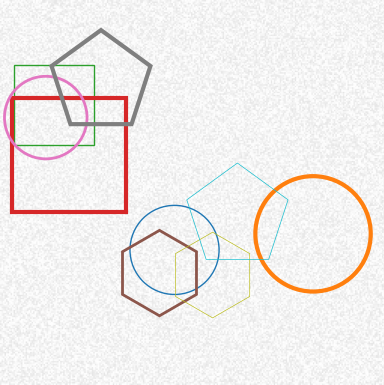[{"shape": "circle", "thickness": 1, "radius": 0.58, "center": [0.453, 0.351]}, {"shape": "circle", "thickness": 3, "radius": 0.75, "center": [0.813, 0.393]}, {"shape": "square", "thickness": 1, "radius": 0.52, "center": [0.139, 0.727]}, {"shape": "square", "thickness": 3, "radius": 0.74, "center": [0.18, 0.597]}, {"shape": "hexagon", "thickness": 2, "radius": 0.55, "center": [0.414, 0.291]}, {"shape": "circle", "thickness": 2, "radius": 0.54, "center": [0.119, 0.695]}, {"shape": "pentagon", "thickness": 3, "radius": 0.68, "center": [0.262, 0.787]}, {"shape": "hexagon", "thickness": 0.5, "radius": 0.56, "center": [0.552, 0.286]}, {"shape": "pentagon", "thickness": 0.5, "radius": 0.69, "center": [0.617, 0.438]}]